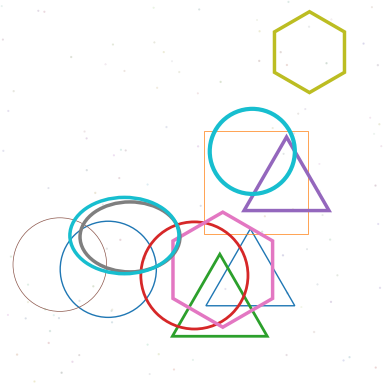[{"shape": "circle", "thickness": 1, "radius": 0.62, "center": [0.281, 0.301]}, {"shape": "triangle", "thickness": 1, "radius": 0.67, "center": [0.65, 0.272]}, {"shape": "square", "thickness": 0.5, "radius": 0.67, "center": [0.665, 0.526]}, {"shape": "triangle", "thickness": 2, "radius": 0.71, "center": [0.571, 0.198]}, {"shape": "circle", "thickness": 2, "radius": 0.7, "center": [0.505, 0.285]}, {"shape": "triangle", "thickness": 2.5, "radius": 0.64, "center": [0.744, 0.517]}, {"shape": "circle", "thickness": 0.5, "radius": 0.61, "center": [0.155, 0.313]}, {"shape": "hexagon", "thickness": 2.5, "radius": 0.75, "center": [0.579, 0.3]}, {"shape": "oval", "thickness": 2.5, "radius": 0.65, "center": [0.338, 0.385]}, {"shape": "hexagon", "thickness": 2.5, "radius": 0.52, "center": [0.804, 0.865]}, {"shape": "oval", "thickness": 2.5, "radius": 0.71, "center": [0.323, 0.388]}, {"shape": "circle", "thickness": 3, "radius": 0.55, "center": [0.655, 0.607]}]